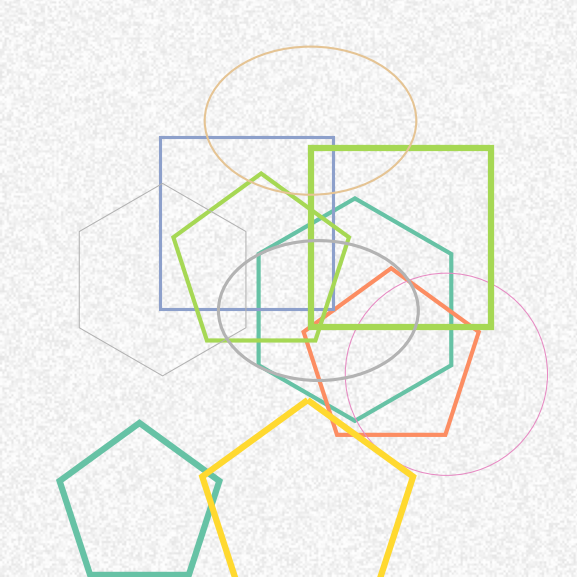[{"shape": "hexagon", "thickness": 2, "radius": 0.96, "center": [0.615, 0.463]}, {"shape": "pentagon", "thickness": 3, "radius": 0.73, "center": [0.242, 0.121]}, {"shape": "pentagon", "thickness": 2, "radius": 0.8, "center": [0.677, 0.375]}, {"shape": "square", "thickness": 1.5, "radius": 0.75, "center": [0.427, 0.613]}, {"shape": "circle", "thickness": 0.5, "radius": 0.88, "center": [0.773, 0.351]}, {"shape": "square", "thickness": 3, "radius": 0.78, "center": [0.694, 0.588]}, {"shape": "pentagon", "thickness": 2, "radius": 0.8, "center": [0.452, 0.539]}, {"shape": "pentagon", "thickness": 3, "radius": 0.96, "center": [0.533, 0.115]}, {"shape": "oval", "thickness": 1, "radius": 0.92, "center": [0.538, 0.79]}, {"shape": "oval", "thickness": 1.5, "radius": 0.87, "center": [0.551, 0.461]}, {"shape": "hexagon", "thickness": 0.5, "radius": 0.83, "center": [0.282, 0.515]}]